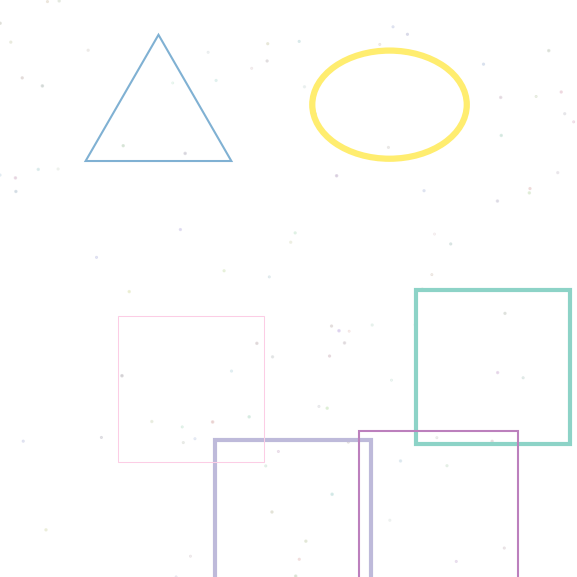[{"shape": "square", "thickness": 2, "radius": 0.67, "center": [0.854, 0.364]}, {"shape": "square", "thickness": 2, "radius": 0.68, "center": [0.508, 0.102]}, {"shape": "triangle", "thickness": 1, "radius": 0.73, "center": [0.274, 0.793]}, {"shape": "square", "thickness": 0.5, "radius": 0.63, "center": [0.331, 0.326]}, {"shape": "square", "thickness": 1, "radius": 0.69, "center": [0.759, 0.114]}, {"shape": "oval", "thickness": 3, "radius": 0.67, "center": [0.675, 0.818]}]